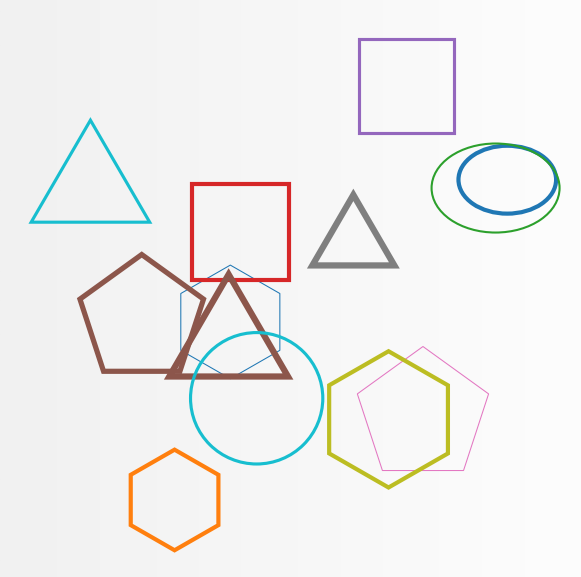[{"shape": "hexagon", "thickness": 0.5, "radius": 0.49, "center": [0.396, 0.442]}, {"shape": "oval", "thickness": 2, "radius": 0.42, "center": [0.873, 0.688]}, {"shape": "hexagon", "thickness": 2, "radius": 0.44, "center": [0.3, 0.133]}, {"shape": "oval", "thickness": 1, "radius": 0.55, "center": [0.853, 0.674]}, {"shape": "square", "thickness": 2, "radius": 0.42, "center": [0.414, 0.597]}, {"shape": "square", "thickness": 1.5, "radius": 0.41, "center": [0.7, 0.85]}, {"shape": "triangle", "thickness": 3, "radius": 0.59, "center": [0.393, 0.406]}, {"shape": "pentagon", "thickness": 2.5, "radius": 0.56, "center": [0.244, 0.447]}, {"shape": "pentagon", "thickness": 0.5, "radius": 0.59, "center": [0.728, 0.28]}, {"shape": "triangle", "thickness": 3, "radius": 0.41, "center": [0.608, 0.58]}, {"shape": "hexagon", "thickness": 2, "radius": 0.59, "center": [0.668, 0.273]}, {"shape": "triangle", "thickness": 1.5, "radius": 0.59, "center": [0.156, 0.673]}, {"shape": "circle", "thickness": 1.5, "radius": 0.57, "center": [0.442, 0.309]}]